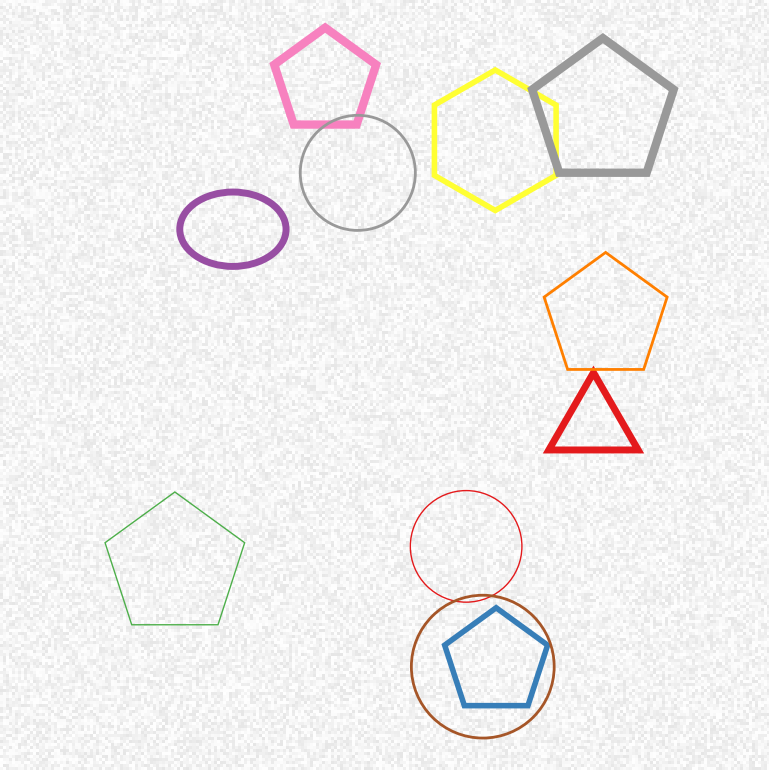[{"shape": "triangle", "thickness": 2.5, "radius": 0.34, "center": [0.771, 0.449]}, {"shape": "circle", "thickness": 0.5, "radius": 0.36, "center": [0.605, 0.29]}, {"shape": "pentagon", "thickness": 2, "radius": 0.35, "center": [0.644, 0.14]}, {"shape": "pentagon", "thickness": 0.5, "radius": 0.48, "center": [0.227, 0.266]}, {"shape": "oval", "thickness": 2.5, "radius": 0.35, "center": [0.302, 0.702]}, {"shape": "pentagon", "thickness": 1, "radius": 0.42, "center": [0.787, 0.588]}, {"shape": "hexagon", "thickness": 2, "radius": 0.46, "center": [0.643, 0.818]}, {"shape": "circle", "thickness": 1, "radius": 0.46, "center": [0.627, 0.134]}, {"shape": "pentagon", "thickness": 3, "radius": 0.35, "center": [0.422, 0.895]}, {"shape": "circle", "thickness": 1, "radius": 0.37, "center": [0.465, 0.776]}, {"shape": "pentagon", "thickness": 3, "radius": 0.48, "center": [0.783, 0.854]}]